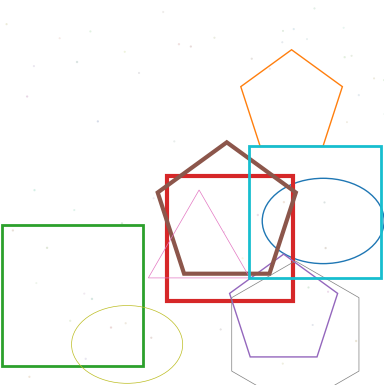[{"shape": "oval", "thickness": 1, "radius": 0.79, "center": [0.839, 0.426]}, {"shape": "pentagon", "thickness": 1, "radius": 0.69, "center": [0.757, 0.732]}, {"shape": "square", "thickness": 2, "radius": 0.92, "center": [0.189, 0.233]}, {"shape": "square", "thickness": 3, "radius": 0.82, "center": [0.598, 0.38]}, {"shape": "pentagon", "thickness": 1, "radius": 0.74, "center": [0.737, 0.192]}, {"shape": "pentagon", "thickness": 3, "radius": 0.94, "center": [0.589, 0.442]}, {"shape": "triangle", "thickness": 0.5, "radius": 0.76, "center": [0.517, 0.354]}, {"shape": "hexagon", "thickness": 0.5, "radius": 0.95, "center": [0.767, 0.131]}, {"shape": "oval", "thickness": 0.5, "radius": 0.72, "center": [0.33, 0.105]}, {"shape": "square", "thickness": 2, "radius": 0.86, "center": [0.817, 0.449]}]